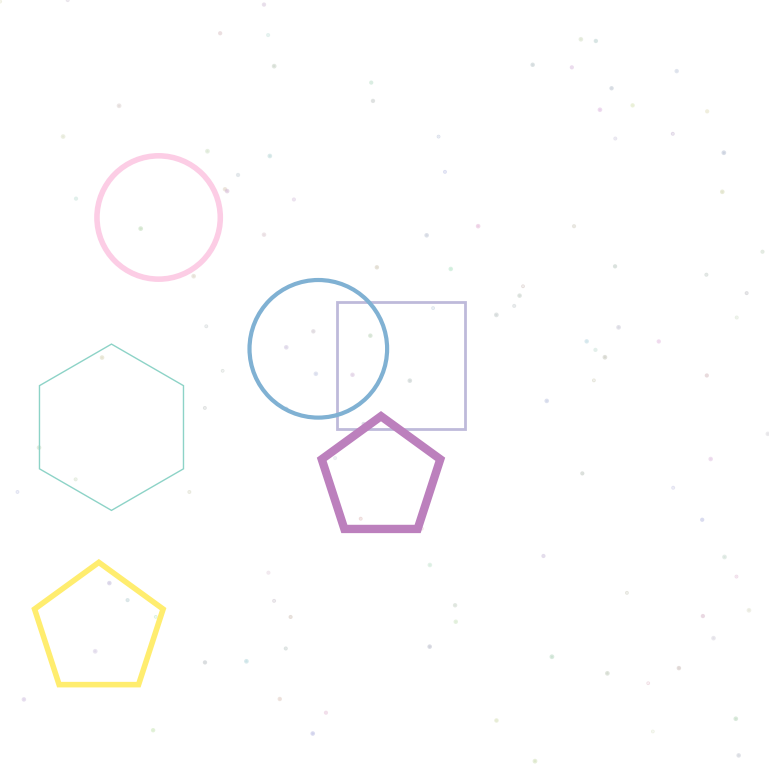[{"shape": "hexagon", "thickness": 0.5, "radius": 0.54, "center": [0.145, 0.445]}, {"shape": "square", "thickness": 1, "radius": 0.41, "center": [0.521, 0.525]}, {"shape": "circle", "thickness": 1.5, "radius": 0.45, "center": [0.413, 0.547]}, {"shape": "circle", "thickness": 2, "radius": 0.4, "center": [0.206, 0.718]}, {"shape": "pentagon", "thickness": 3, "radius": 0.4, "center": [0.495, 0.379]}, {"shape": "pentagon", "thickness": 2, "radius": 0.44, "center": [0.128, 0.182]}]